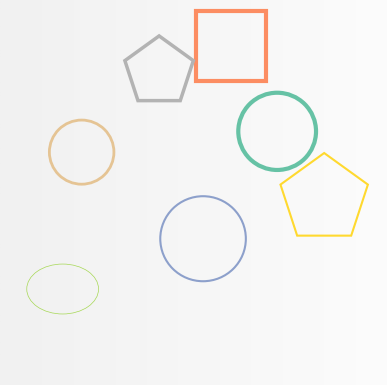[{"shape": "circle", "thickness": 3, "radius": 0.5, "center": [0.715, 0.659]}, {"shape": "square", "thickness": 3, "radius": 0.45, "center": [0.595, 0.88]}, {"shape": "circle", "thickness": 1.5, "radius": 0.55, "center": [0.524, 0.38]}, {"shape": "oval", "thickness": 0.5, "radius": 0.46, "center": [0.162, 0.249]}, {"shape": "pentagon", "thickness": 1.5, "radius": 0.59, "center": [0.837, 0.484]}, {"shape": "circle", "thickness": 2, "radius": 0.42, "center": [0.211, 0.605]}, {"shape": "pentagon", "thickness": 2.5, "radius": 0.46, "center": [0.411, 0.814]}]